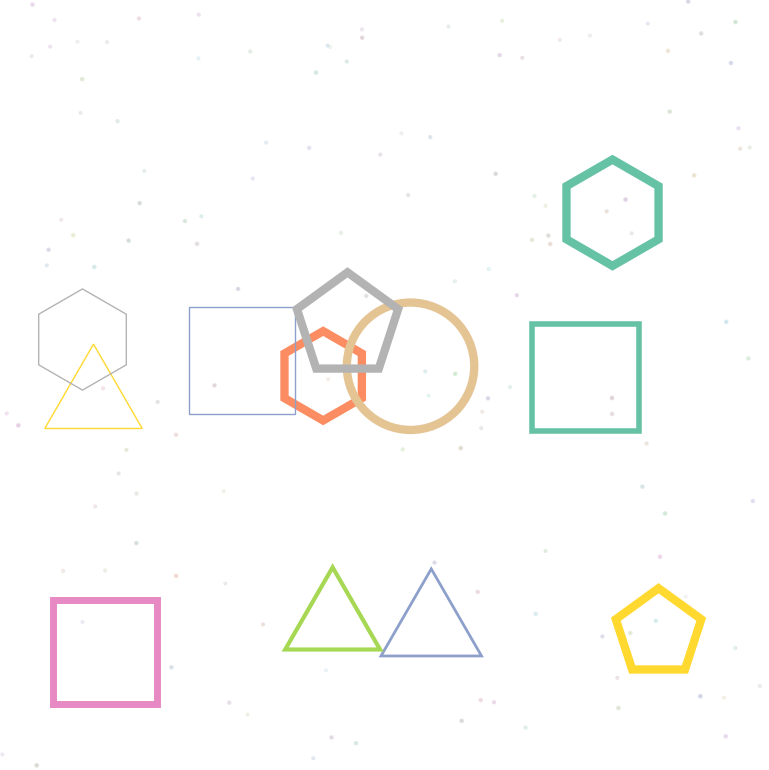[{"shape": "square", "thickness": 2, "radius": 0.35, "center": [0.761, 0.509]}, {"shape": "hexagon", "thickness": 3, "radius": 0.35, "center": [0.795, 0.724]}, {"shape": "hexagon", "thickness": 3, "radius": 0.29, "center": [0.42, 0.512]}, {"shape": "square", "thickness": 0.5, "radius": 0.35, "center": [0.314, 0.532]}, {"shape": "triangle", "thickness": 1, "radius": 0.38, "center": [0.56, 0.186]}, {"shape": "square", "thickness": 2.5, "radius": 0.34, "center": [0.136, 0.153]}, {"shape": "triangle", "thickness": 1.5, "radius": 0.36, "center": [0.432, 0.192]}, {"shape": "pentagon", "thickness": 3, "radius": 0.29, "center": [0.855, 0.178]}, {"shape": "triangle", "thickness": 0.5, "radius": 0.37, "center": [0.121, 0.48]}, {"shape": "circle", "thickness": 3, "radius": 0.41, "center": [0.533, 0.524]}, {"shape": "pentagon", "thickness": 3, "radius": 0.35, "center": [0.451, 0.577]}, {"shape": "hexagon", "thickness": 0.5, "radius": 0.33, "center": [0.107, 0.559]}]